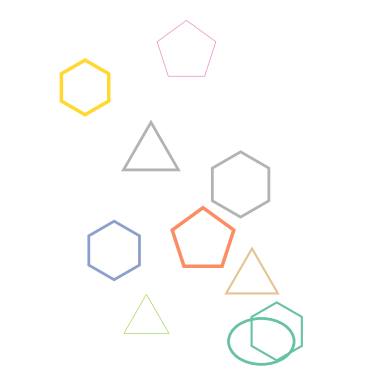[{"shape": "oval", "thickness": 2, "radius": 0.43, "center": [0.679, 0.113]}, {"shape": "hexagon", "thickness": 1.5, "radius": 0.38, "center": [0.719, 0.139]}, {"shape": "pentagon", "thickness": 2.5, "radius": 0.42, "center": [0.527, 0.376]}, {"shape": "hexagon", "thickness": 2, "radius": 0.38, "center": [0.296, 0.349]}, {"shape": "pentagon", "thickness": 0.5, "radius": 0.4, "center": [0.484, 0.867]}, {"shape": "triangle", "thickness": 0.5, "radius": 0.34, "center": [0.38, 0.168]}, {"shape": "hexagon", "thickness": 2.5, "radius": 0.35, "center": [0.221, 0.773]}, {"shape": "triangle", "thickness": 1.5, "radius": 0.39, "center": [0.655, 0.277]}, {"shape": "triangle", "thickness": 2, "radius": 0.41, "center": [0.392, 0.6]}, {"shape": "hexagon", "thickness": 2, "radius": 0.42, "center": [0.625, 0.521]}]